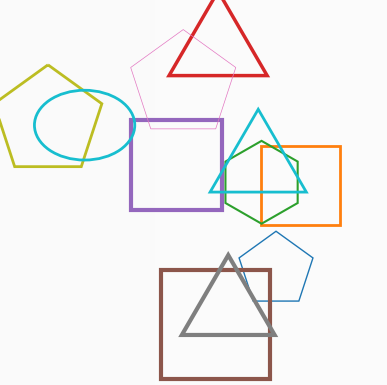[{"shape": "pentagon", "thickness": 1, "radius": 0.5, "center": [0.712, 0.299]}, {"shape": "square", "thickness": 2, "radius": 0.51, "center": [0.776, 0.518]}, {"shape": "hexagon", "thickness": 1.5, "radius": 0.54, "center": [0.675, 0.527]}, {"shape": "triangle", "thickness": 2.5, "radius": 0.73, "center": [0.563, 0.877]}, {"shape": "square", "thickness": 3, "radius": 0.58, "center": [0.456, 0.571]}, {"shape": "square", "thickness": 3, "radius": 0.71, "center": [0.556, 0.157]}, {"shape": "pentagon", "thickness": 0.5, "radius": 0.71, "center": [0.473, 0.781]}, {"shape": "triangle", "thickness": 3, "radius": 0.69, "center": [0.589, 0.199]}, {"shape": "pentagon", "thickness": 2, "radius": 0.73, "center": [0.124, 0.685]}, {"shape": "triangle", "thickness": 2, "radius": 0.72, "center": [0.666, 0.573]}, {"shape": "oval", "thickness": 2, "radius": 0.65, "center": [0.218, 0.675]}]